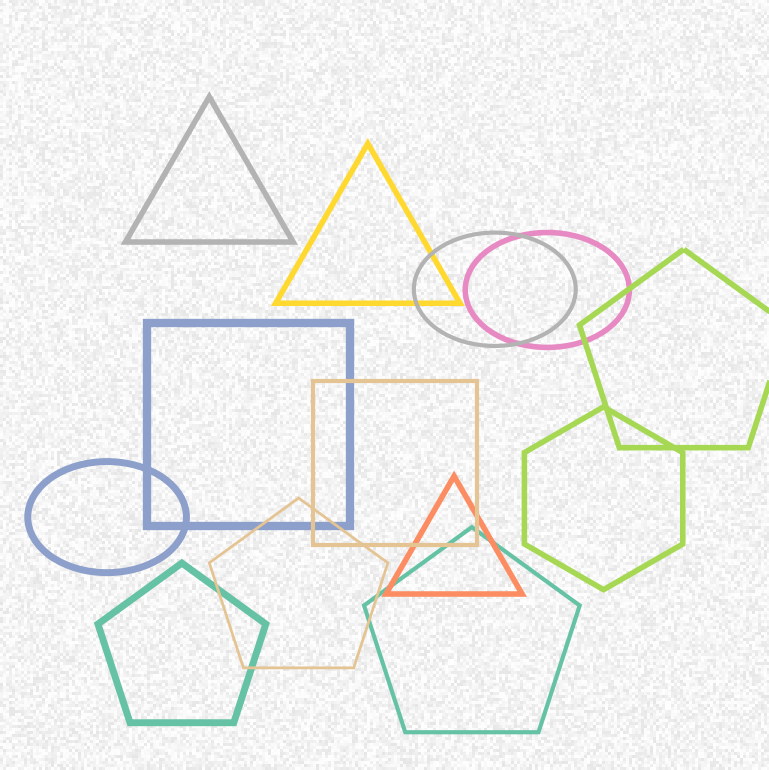[{"shape": "pentagon", "thickness": 2.5, "radius": 0.57, "center": [0.236, 0.154]}, {"shape": "pentagon", "thickness": 1.5, "radius": 0.74, "center": [0.613, 0.168]}, {"shape": "triangle", "thickness": 2, "radius": 0.51, "center": [0.59, 0.28]}, {"shape": "oval", "thickness": 2.5, "radius": 0.52, "center": [0.139, 0.328]}, {"shape": "square", "thickness": 3, "radius": 0.66, "center": [0.323, 0.449]}, {"shape": "oval", "thickness": 2, "radius": 0.53, "center": [0.711, 0.623]}, {"shape": "pentagon", "thickness": 2, "radius": 0.71, "center": [0.888, 0.534]}, {"shape": "hexagon", "thickness": 2, "radius": 0.59, "center": [0.784, 0.353]}, {"shape": "triangle", "thickness": 2, "radius": 0.69, "center": [0.478, 0.675]}, {"shape": "pentagon", "thickness": 1, "radius": 0.61, "center": [0.388, 0.231]}, {"shape": "square", "thickness": 1.5, "radius": 0.53, "center": [0.513, 0.398]}, {"shape": "oval", "thickness": 1.5, "radius": 0.53, "center": [0.643, 0.624]}, {"shape": "triangle", "thickness": 2, "radius": 0.63, "center": [0.272, 0.749]}]